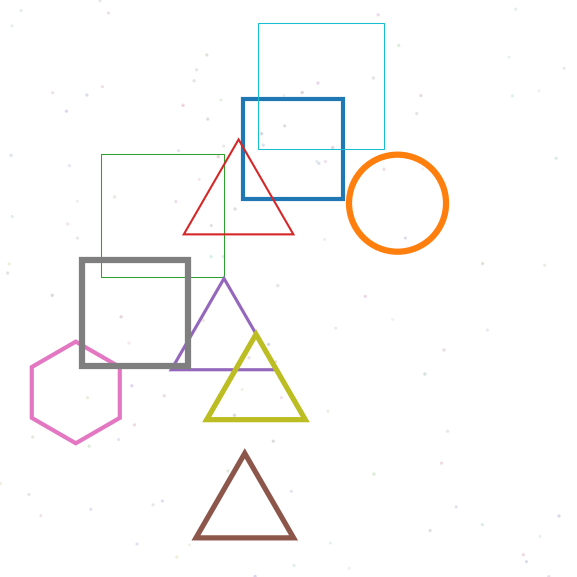[{"shape": "square", "thickness": 2, "radius": 0.43, "center": [0.508, 0.741]}, {"shape": "circle", "thickness": 3, "radius": 0.42, "center": [0.688, 0.647]}, {"shape": "square", "thickness": 0.5, "radius": 0.53, "center": [0.282, 0.626]}, {"shape": "triangle", "thickness": 1, "radius": 0.55, "center": [0.413, 0.648]}, {"shape": "triangle", "thickness": 1.5, "radius": 0.53, "center": [0.388, 0.412]}, {"shape": "triangle", "thickness": 2.5, "radius": 0.49, "center": [0.424, 0.117]}, {"shape": "hexagon", "thickness": 2, "radius": 0.44, "center": [0.131, 0.32]}, {"shape": "square", "thickness": 3, "radius": 0.46, "center": [0.234, 0.457]}, {"shape": "triangle", "thickness": 2.5, "radius": 0.49, "center": [0.443, 0.322]}, {"shape": "square", "thickness": 0.5, "radius": 0.55, "center": [0.556, 0.851]}]